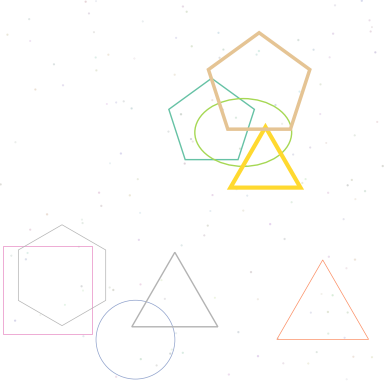[{"shape": "pentagon", "thickness": 1, "radius": 0.58, "center": [0.55, 0.68]}, {"shape": "triangle", "thickness": 0.5, "radius": 0.69, "center": [0.838, 0.187]}, {"shape": "circle", "thickness": 0.5, "radius": 0.51, "center": [0.352, 0.118]}, {"shape": "square", "thickness": 0.5, "radius": 0.57, "center": [0.123, 0.246]}, {"shape": "oval", "thickness": 1, "radius": 0.63, "center": [0.632, 0.656]}, {"shape": "triangle", "thickness": 3, "radius": 0.53, "center": [0.69, 0.565]}, {"shape": "pentagon", "thickness": 2.5, "radius": 0.69, "center": [0.673, 0.776]}, {"shape": "hexagon", "thickness": 0.5, "radius": 0.66, "center": [0.161, 0.285]}, {"shape": "triangle", "thickness": 1, "radius": 0.64, "center": [0.454, 0.216]}]